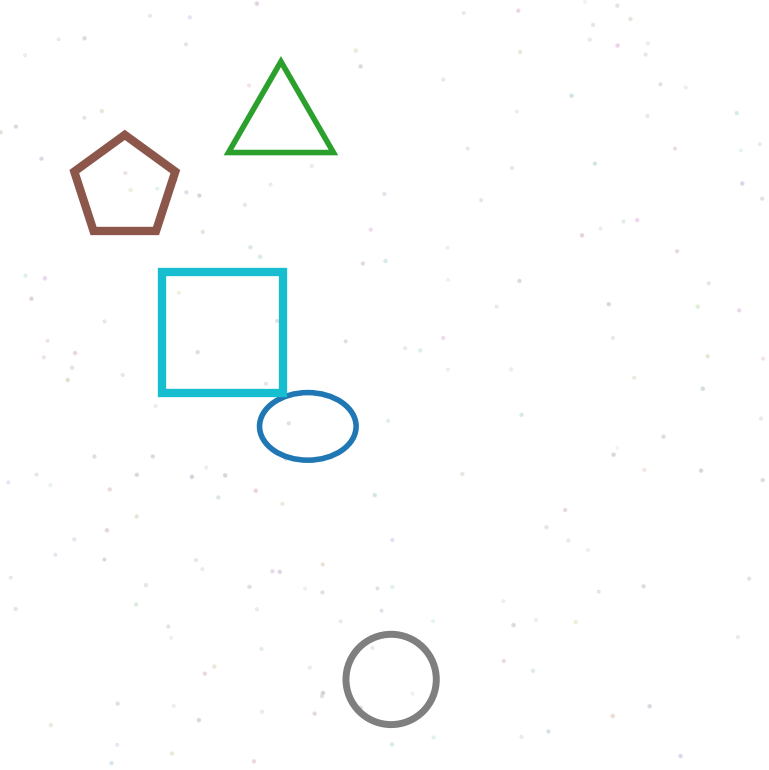[{"shape": "oval", "thickness": 2, "radius": 0.31, "center": [0.4, 0.446]}, {"shape": "triangle", "thickness": 2, "radius": 0.39, "center": [0.365, 0.841]}, {"shape": "pentagon", "thickness": 3, "radius": 0.34, "center": [0.162, 0.756]}, {"shape": "circle", "thickness": 2.5, "radius": 0.29, "center": [0.508, 0.118]}, {"shape": "square", "thickness": 3, "radius": 0.39, "center": [0.289, 0.569]}]